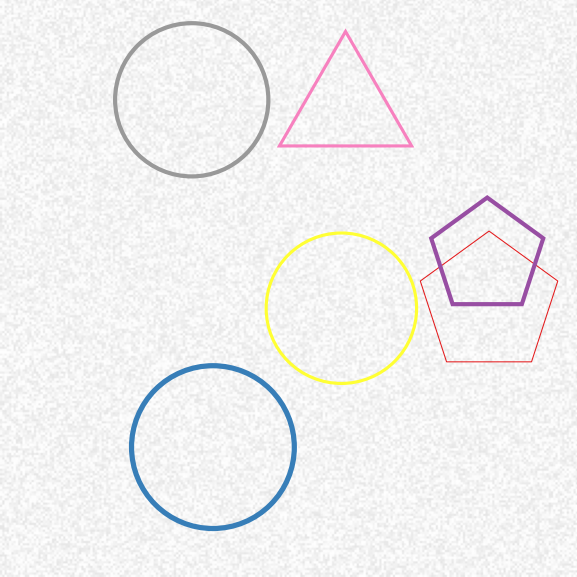[{"shape": "pentagon", "thickness": 0.5, "radius": 0.63, "center": [0.847, 0.474]}, {"shape": "circle", "thickness": 2.5, "radius": 0.7, "center": [0.369, 0.225]}, {"shape": "pentagon", "thickness": 2, "radius": 0.51, "center": [0.844, 0.555]}, {"shape": "circle", "thickness": 1.5, "radius": 0.65, "center": [0.591, 0.465]}, {"shape": "triangle", "thickness": 1.5, "radius": 0.66, "center": [0.598, 0.812]}, {"shape": "circle", "thickness": 2, "radius": 0.66, "center": [0.332, 0.826]}]